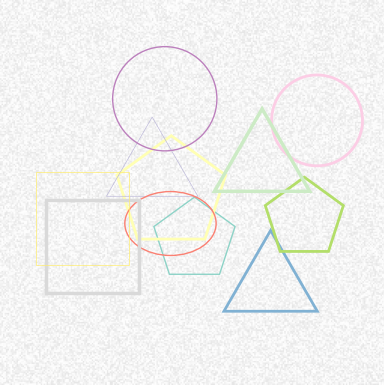[{"shape": "pentagon", "thickness": 1, "radius": 0.55, "center": [0.505, 0.377]}, {"shape": "pentagon", "thickness": 2, "radius": 0.74, "center": [0.445, 0.499]}, {"shape": "triangle", "thickness": 0.5, "radius": 0.69, "center": [0.395, 0.559]}, {"shape": "oval", "thickness": 1, "radius": 0.59, "center": [0.443, 0.419]}, {"shape": "triangle", "thickness": 2, "radius": 0.7, "center": [0.703, 0.262]}, {"shape": "pentagon", "thickness": 2, "radius": 0.53, "center": [0.79, 0.433]}, {"shape": "circle", "thickness": 2, "radius": 0.59, "center": [0.823, 0.687]}, {"shape": "square", "thickness": 2.5, "radius": 0.61, "center": [0.24, 0.36]}, {"shape": "circle", "thickness": 1, "radius": 0.68, "center": [0.428, 0.743]}, {"shape": "triangle", "thickness": 2.5, "radius": 0.71, "center": [0.681, 0.574]}, {"shape": "square", "thickness": 0.5, "radius": 0.6, "center": [0.214, 0.432]}]